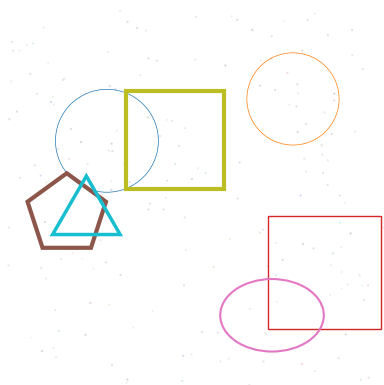[{"shape": "circle", "thickness": 0.5, "radius": 0.67, "center": [0.278, 0.634]}, {"shape": "circle", "thickness": 0.5, "radius": 0.6, "center": [0.761, 0.743]}, {"shape": "square", "thickness": 1, "radius": 0.73, "center": [0.843, 0.292]}, {"shape": "pentagon", "thickness": 3, "radius": 0.54, "center": [0.173, 0.443]}, {"shape": "oval", "thickness": 1.5, "radius": 0.67, "center": [0.707, 0.181]}, {"shape": "square", "thickness": 3, "radius": 0.64, "center": [0.454, 0.636]}, {"shape": "triangle", "thickness": 2.5, "radius": 0.51, "center": [0.224, 0.441]}]